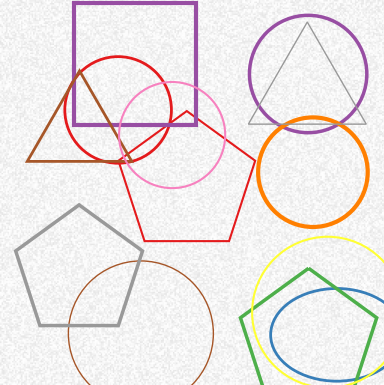[{"shape": "circle", "thickness": 2, "radius": 0.69, "center": [0.307, 0.714]}, {"shape": "pentagon", "thickness": 1.5, "radius": 0.93, "center": [0.485, 0.525]}, {"shape": "oval", "thickness": 2, "radius": 0.86, "center": [0.875, 0.13]}, {"shape": "pentagon", "thickness": 2.5, "radius": 0.93, "center": [0.802, 0.117]}, {"shape": "circle", "thickness": 2.5, "radius": 0.76, "center": [0.8, 0.808]}, {"shape": "square", "thickness": 3, "radius": 0.79, "center": [0.351, 0.835]}, {"shape": "circle", "thickness": 3, "radius": 0.71, "center": [0.813, 0.553]}, {"shape": "circle", "thickness": 1.5, "radius": 0.98, "center": [0.851, 0.189]}, {"shape": "circle", "thickness": 1, "radius": 0.94, "center": [0.366, 0.134]}, {"shape": "triangle", "thickness": 2, "radius": 0.78, "center": [0.207, 0.659]}, {"shape": "circle", "thickness": 1.5, "radius": 0.69, "center": [0.447, 0.649]}, {"shape": "pentagon", "thickness": 2.5, "radius": 0.87, "center": [0.205, 0.295]}, {"shape": "triangle", "thickness": 1, "radius": 0.88, "center": [0.798, 0.766]}]